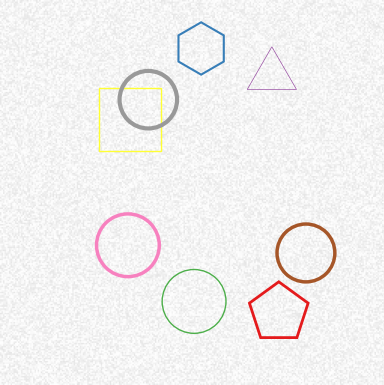[{"shape": "pentagon", "thickness": 2, "radius": 0.4, "center": [0.724, 0.188]}, {"shape": "hexagon", "thickness": 1.5, "radius": 0.34, "center": [0.522, 0.874]}, {"shape": "circle", "thickness": 1, "radius": 0.41, "center": [0.504, 0.217]}, {"shape": "triangle", "thickness": 0.5, "radius": 0.37, "center": [0.706, 0.805]}, {"shape": "square", "thickness": 1, "radius": 0.41, "center": [0.338, 0.69]}, {"shape": "circle", "thickness": 2.5, "radius": 0.38, "center": [0.795, 0.343]}, {"shape": "circle", "thickness": 2.5, "radius": 0.41, "center": [0.332, 0.363]}, {"shape": "circle", "thickness": 3, "radius": 0.37, "center": [0.385, 0.741]}]